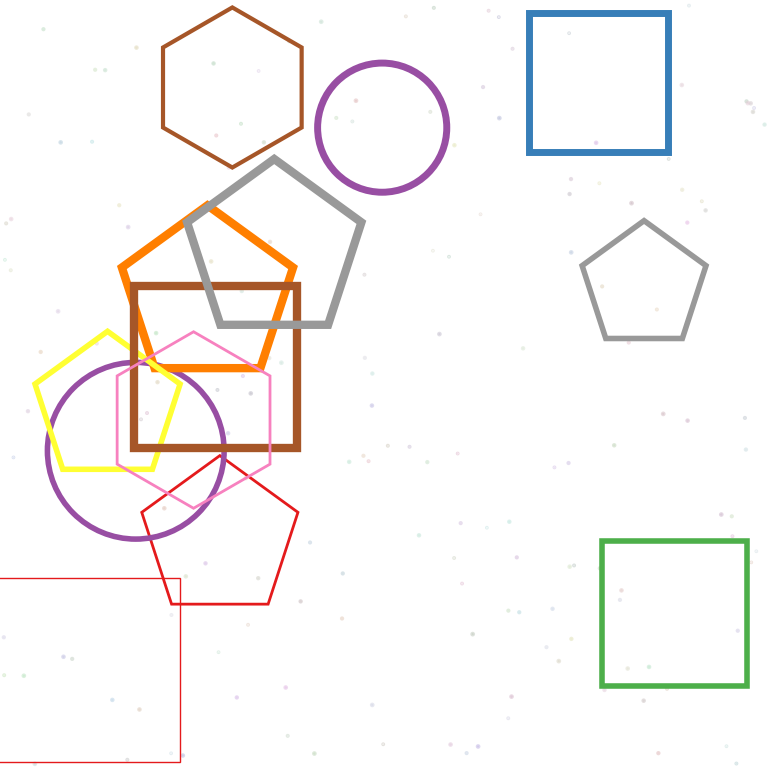[{"shape": "square", "thickness": 0.5, "radius": 0.6, "center": [0.114, 0.13]}, {"shape": "pentagon", "thickness": 1, "radius": 0.53, "center": [0.286, 0.302]}, {"shape": "square", "thickness": 2.5, "radius": 0.45, "center": [0.777, 0.893]}, {"shape": "square", "thickness": 2, "radius": 0.47, "center": [0.876, 0.204]}, {"shape": "circle", "thickness": 2.5, "radius": 0.42, "center": [0.496, 0.834]}, {"shape": "circle", "thickness": 2, "radius": 0.57, "center": [0.176, 0.415]}, {"shape": "pentagon", "thickness": 3, "radius": 0.58, "center": [0.269, 0.616]}, {"shape": "pentagon", "thickness": 2, "radius": 0.5, "center": [0.14, 0.471]}, {"shape": "hexagon", "thickness": 1.5, "radius": 0.52, "center": [0.302, 0.886]}, {"shape": "square", "thickness": 3, "radius": 0.53, "center": [0.28, 0.524]}, {"shape": "hexagon", "thickness": 1, "radius": 0.57, "center": [0.251, 0.455]}, {"shape": "pentagon", "thickness": 3, "radius": 0.6, "center": [0.356, 0.674]}, {"shape": "pentagon", "thickness": 2, "radius": 0.42, "center": [0.836, 0.629]}]